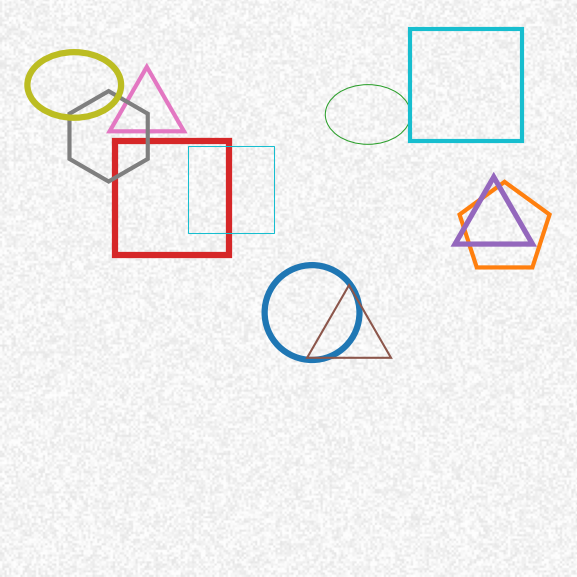[{"shape": "circle", "thickness": 3, "radius": 0.41, "center": [0.54, 0.458]}, {"shape": "pentagon", "thickness": 2, "radius": 0.41, "center": [0.874, 0.602]}, {"shape": "oval", "thickness": 0.5, "radius": 0.37, "center": [0.637, 0.801]}, {"shape": "square", "thickness": 3, "radius": 0.49, "center": [0.298, 0.656]}, {"shape": "triangle", "thickness": 2.5, "radius": 0.39, "center": [0.855, 0.615]}, {"shape": "triangle", "thickness": 1, "radius": 0.42, "center": [0.604, 0.422]}, {"shape": "triangle", "thickness": 2, "radius": 0.37, "center": [0.254, 0.809]}, {"shape": "hexagon", "thickness": 2, "radius": 0.39, "center": [0.188, 0.763]}, {"shape": "oval", "thickness": 3, "radius": 0.41, "center": [0.129, 0.852]}, {"shape": "square", "thickness": 0.5, "radius": 0.38, "center": [0.4, 0.671]}, {"shape": "square", "thickness": 2, "radius": 0.48, "center": [0.807, 0.852]}]